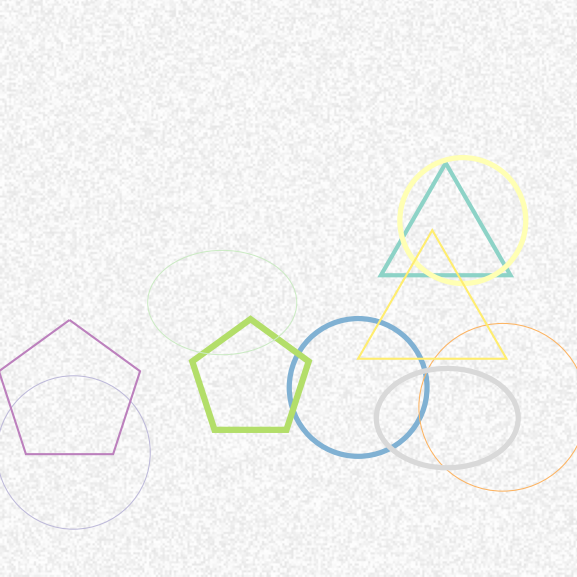[{"shape": "triangle", "thickness": 2, "radius": 0.65, "center": [0.772, 0.587]}, {"shape": "circle", "thickness": 2.5, "radius": 0.55, "center": [0.801, 0.617]}, {"shape": "circle", "thickness": 0.5, "radius": 0.66, "center": [0.127, 0.216]}, {"shape": "circle", "thickness": 2.5, "radius": 0.6, "center": [0.62, 0.328]}, {"shape": "circle", "thickness": 0.5, "radius": 0.73, "center": [0.871, 0.294]}, {"shape": "pentagon", "thickness": 3, "radius": 0.53, "center": [0.434, 0.341]}, {"shape": "oval", "thickness": 2.5, "radius": 0.61, "center": [0.774, 0.275]}, {"shape": "pentagon", "thickness": 1, "radius": 0.64, "center": [0.12, 0.317]}, {"shape": "oval", "thickness": 0.5, "radius": 0.65, "center": [0.385, 0.475]}, {"shape": "triangle", "thickness": 1, "radius": 0.74, "center": [0.749, 0.452]}]